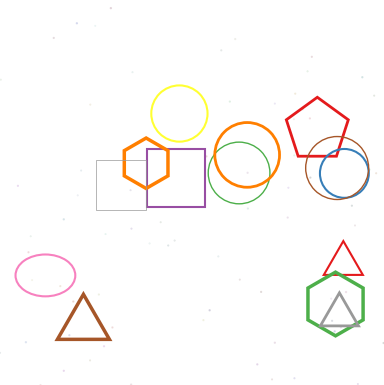[{"shape": "triangle", "thickness": 1.5, "radius": 0.29, "center": [0.892, 0.315]}, {"shape": "pentagon", "thickness": 2, "radius": 0.42, "center": [0.824, 0.663]}, {"shape": "circle", "thickness": 1.5, "radius": 0.32, "center": [0.894, 0.55]}, {"shape": "circle", "thickness": 1, "radius": 0.4, "center": [0.621, 0.551]}, {"shape": "hexagon", "thickness": 2.5, "radius": 0.41, "center": [0.871, 0.21]}, {"shape": "square", "thickness": 1.5, "radius": 0.37, "center": [0.457, 0.538]}, {"shape": "hexagon", "thickness": 2.5, "radius": 0.33, "center": [0.38, 0.576]}, {"shape": "circle", "thickness": 2, "radius": 0.42, "center": [0.642, 0.598]}, {"shape": "circle", "thickness": 1.5, "radius": 0.37, "center": [0.466, 0.705]}, {"shape": "triangle", "thickness": 2.5, "radius": 0.39, "center": [0.217, 0.158]}, {"shape": "circle", "thickness": 1, "radius": 0.41, "center": [0.876, 0.564]}, {"shape": "oval", "thickness": 1.5, "radius": 0.39, "center": [0.118, 0.285]}, {"shape": "triangle", "thickness": 2, "radius": 0.29, "center": [0.882, 0.182]}, {"shape": "square", "thickness": 0.5, "radius": 0.33, "center": [0.314, 0.519]}]